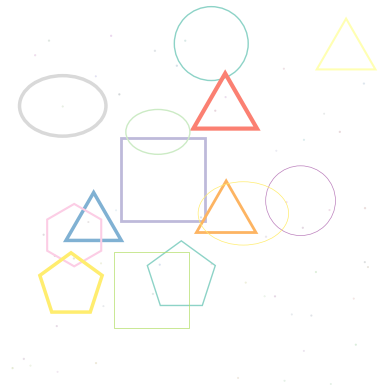[{"shape": "pentagon", "thickness": 1, "radius": 0.46, "center": [0.471, 0.282]}, {"shape": "circle", "thickness": 1, "radius": 0.48, "center": [0.549, 0.887]}, {"shape": "triangle", "thickness": 1.5, "radius": 0.44, "center": [0.899, 0.864]}, {"shape": "square", "thickness": 2, "radius": 0.54, "center": [0.424, 0.535]}, {"shape": "triangle", "thickness": 3, "radius": 0.48, "center": [0.585, 0.714]}, {"shape": "triangle", "thickness": 2.5, "radius": 0.41, "center": [0.243, 0.417]}, {"shape": "triangle", "thickness": 2, "radius": 0.45, "center": [0.587, 0.441]}, {"shape": "square", "thickness": 0.5, "radius": 0.49, "center": [0.394, 0.247]}, {"shape": "hexagon", "thickness": 1.5, "radius": 0.41, "center": [0.193, 0.389]}, {"shape": "oval", "thickness": 2.5, "radius": 0.56, "center": [0.163, 0.725]}, {"shape": "circle", "thickness": 0.5, "radius": 0.45, "center": [0.781, 0.479]}, {"shape": "oval", "thickness": 1, "radius": 0.42, "center": [0.41, 0.657]}, {"shape": "oval", "thickness": 0.5, "radius": 0.59, "center": [0.632, 0.446]}, {"shape": "pentagon", "thickness": 2.5, "radius": 0.43, "center": [0.184, 0.258]}]